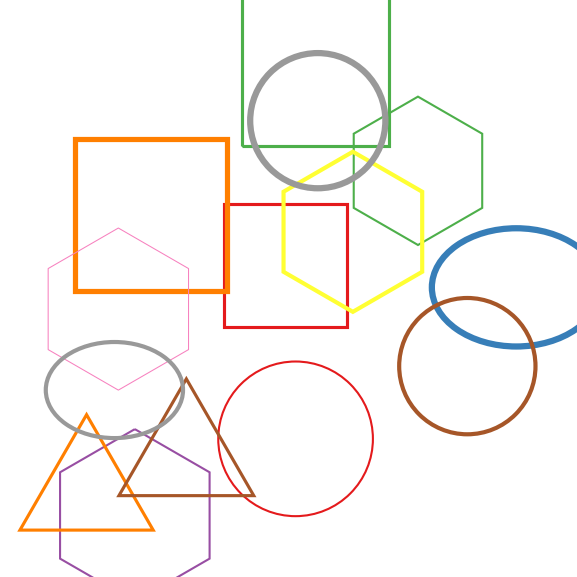[{"shape": "circle", "thickness": 1, "radius": 0.67, "center": [0.512, 0.239]}, {"shape": "square", "thickness": 1.5, "radius": 0.53, "center": [0.495, 0.539]}, {"shape": "oval", "thickness": 3, "radius": 0.73, "center": [0.894, 0.502]}, {"shape": "square", "thickness": 1.5, "radius": 0.64, "center": [0.546, 0.874]}, {"shape": "hexagon", "thickness": 1, "radius": 0.64, "center": [0.724, 0.703]}, {"shape": "hexagon", "thickness": 1, "radius": 0.75, "center": [0.233, 0.107]}, {"shape": "triangle", "thickness": 1.5, "radius": 0.67, "center": [0.15, 0.148]}, {"shape": "square", "thickness": 2.5, "radius": 0.66, "center": [0.262, 0.626]}, {"shape": "hexagon", "thickness": 2, "radius": 0.69, "center": [0.611, 0.598]}, {"shape": "circle", "thickness": 2, "radius": 0.59, "center": [0.809, 0.365]}, {"shape": "triangle", "thickness": 1.5, "radius": 0.67, "center": [0.323, 0.208]}, {"shape": "hexagon", "thickness": 0.5, "radius": 0.7, "center": [0.205, 0.464]}, {"shape": "oval", "thickness": 2, "radius": 0.59, "center": [0.198, 0.324]}, {"shape": "circle", "thickness": 3, "radius": 0.59, "center": [0.55, 0.79]}]